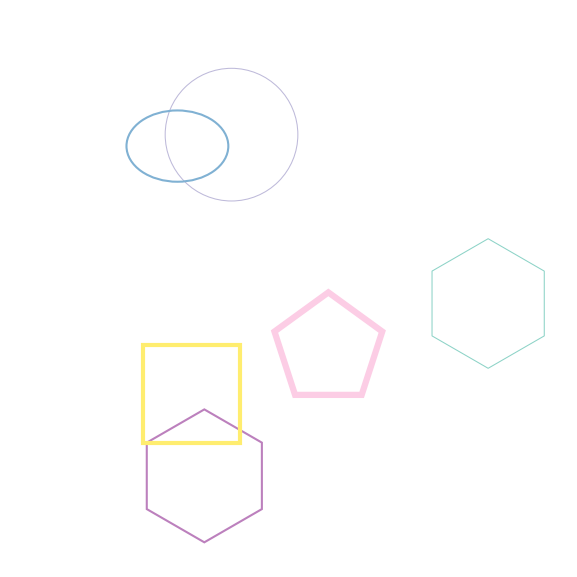[{"shape": "hexagon", "thickness": 0.5, "radius": 0.56, "center": [0.845, 0.474]}, {"shape": "circle", "thickness": 0.5, "radius": 0.57, "center": [0.401, 0.766]}, {"shape": "oval", "thickness": 1, "radius": 0.44, "center": [0.307, 0.746]}, {"shape": "pentagon", "thickness": 3, "radius": 0.49, "center": [0.569, 0.395]}, {"shape": "hexagon", "thickness": 1, "radius": 0.58, "center": [0.354, 0.175]}, {"shape": "square", "thickness": 2, "radius": 0.42, "center": [0.332, 0.317]}]